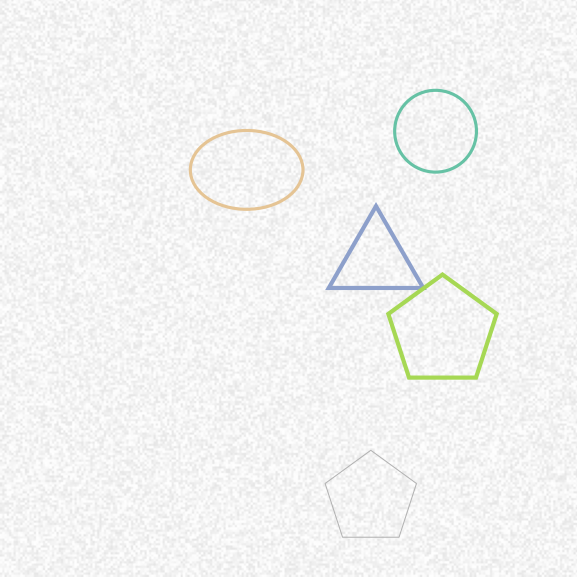[{"shape": "circle", "thickness": 1.5, "radius": 0.35, "center": [0.754, 0.772]}, {"shape": "triangle", "thickness": 2, "radius": 0.47, "center": [0.651, 0.548]}, {"shape": "pentagon", "thickness": 2, "radius": 0.49, "center": [0.766, 0.425]}, {"shape": "oval", "thickness": 1.5, "radius": 0.49, "center": [0.427, 0.705]}, {"shape": "pentagon", "thickness": 0.5, "radius": 0.42, "center": [0.642, 0.136]}]